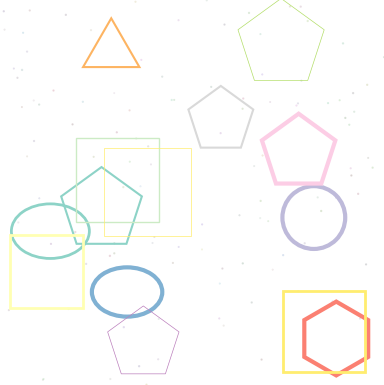[{"shape": "pentagon", "thickness": 1.5, "radius": 0.55, "center": [0.264, 0.456]}, {"shape": "oval", "thickness": 2, "radius": 0.51, "center": [0.131, 0.4]}, {"shape": "square", "thickness": 2, "radius": 0.48, "center": [0.12, 0.294]}, {"shape": "circle", "thickness": 3, "radius": 0.41, "center": [0.815, 0.435]}, {"shape": "hexagon", "thickness": 3, "radius": 0.48, "center": [0.873, 0.121]}, {"shape": "oval", "thickness": 3, "radius": 0.46, "center": [0.33, 0.242]}, {"shape": "triangle", "thickness": 1.5, "radius": 0.42, "center": [0.289, 0.868]}, {"shape": "pentagon", "thickness": 0.5, "radius": 0.59, "center": [0.73, 0.886]}, {"shape": "pentagon", "thickness": 3, "radius": 0.5, "center": [0.776, 0.604]}, {"shape": "pentagon", "thickness": 1.5, "radius": 0.44, "center": [0.574, 0.688]}, {"shape": "pentagon", "thickness": 0.5, "radius": 0.49, "center": [0.372, 0.108]}, {"shape": "square", "thickness": 1, "radius": 0.54, "center": [0.306, 0.532]}, {"shape": "square", "thickness": 0.5, "radius": 0.57, "center": [0.383, 0.501]}, {"shape": "square", "thickness": 2, "radius": 0.53, "center": [0.841, 0.139]}]